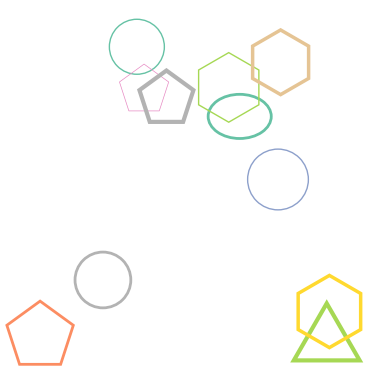[{"shape": "circle", "thickness": 1, "radius": 0.36, "center": [0.355, 0.879]}, {"shape": "oval", "thickness": 2, "radius": 0.41, "center": [0.623, 0.698]}, {"shape": "pentagon", "thickness": 2, "radius": 0.45, "center": [0.104, 0.127]}, {"shape": "circle", "thickness": 1, "radius": 0.39, "center": [0.722, 0.534]}, {"shape": "pentagon", "thickness": 0.5, "radius": 0.34, "center": [0.374, 0.766]}, {"shape": "hexagon", "thickness": 1, "radius": 0.45, "center": [0.594, 0.773]}, {"shape": "triangle", "thickness": 3, "radius": 0.49, "center": [0.849, 0.113]}, {"shape": "hexagon", "thickness": 2.5, "radius": 0.47, "center": [0.856, 0.191]}, {"shape": "hexagon", "thickness": 2.5, "radius": 0.42, "center": [0.729, 0.838]}, {"shape": "pentagon", "thickness": 3, "radius": 0.37, "center": [0.432, 0.743]}, {"shape": "circle", "thickness": 2, "radius": 0.36, "center": [0.267, 0.273]}]